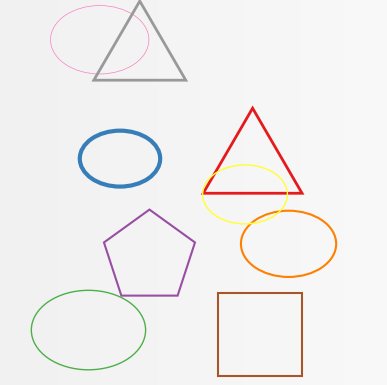[{"shape": "triangle", "thickness": 2, "radius": 0.74, "center": [0.652, 0.572]}, {"shape": "oval", "thickness": 3, "radius": 0.52, "center": [0.31, 0.588]}, {"shape": "oval", "thickness": 1, "radius": 0.74, "center": [0.228, 0.143]}, {"shape": "pentagon", "thickness": 1.5, "radius": 0.62, "center": [0.386, 0.332]}, {"shape": "oval", "thickness": 1.5, "radius": 0.61, "center": [0.745, 0.367]}, {"shape": "oval", "thickness": 1, "radius": 0.55, "center": [0.632, 0.495]}, {"shape": "square", "thickness": 1.5, "radius": 0.54, "center": [0.672, 0.131]}, {"shape": "oval", "thickness": 0.5, "radius": 0.63, "center": [0.257, 0.897]}, {"shape": "triangle", "thickness": 2, "radius": 0.68, "center": [0.361, 0.86]}]